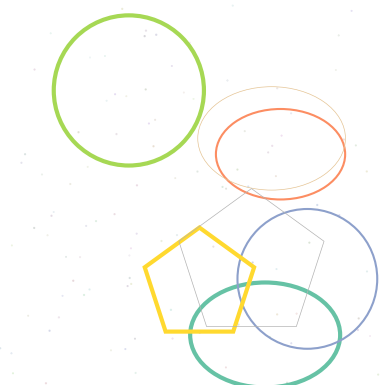[{"shape": "oval", "thickness": 3, "radius": 0.97, "center": [0.689, 0.13]}, {"shape": "oval", "thickness": 1.5, "radius": 0.84, "center": [0.729, 0.599]}, {"shape": "circle", "thickness": 1.5, "radius": 0.91, "center": [0.798, 0.276]}, {"shape": "circle", "thickness": 3, "radius": 0.98, "center": [0.335, 0.765]}, {"shape": "pentagon", "thickness": 3, "radius": 0.75, "center": [0.518, 0.26]}, {"shape": "oval", "thickness": 0.5, "radius": 0.96, "center": [0.705, 0.641]}, {"shape": "pentagon", "thickness": 0.5, "radius": 0.99, "center": [0.653, 0.312]}]